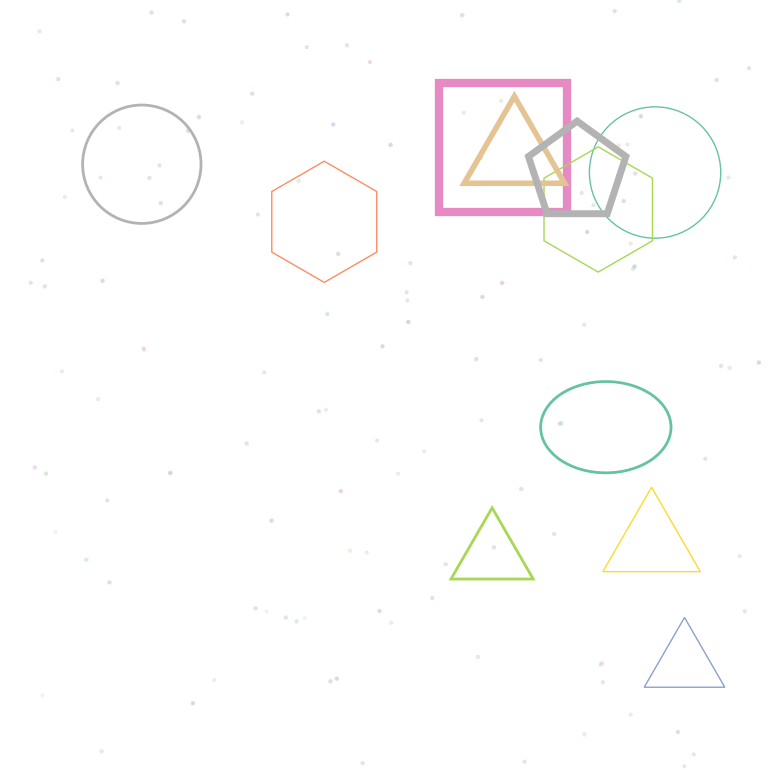[{"shape": "circle", "thickness": 0.5, "radius": 0.43, "center": [0.851, 0.776]}, {"shape": "oval", "thickness": 1, "radius": 0.42, "center": [0.787, 0.445]}, {"shape": "hexagon", "thickness": 0.5, "radius": 0.39, "center": [0.421, 0.712]}, {"shape": "triangle", "thickness": 0.5, "radius": 0.3, "center": [0.889, 0.138]}, {"shape": "square", "thickness": 3, "radius": 0.42, "center": [0.653, 0.808]}, {"shape": "triangle", "thickness": 1, "radius": 0.31, "center": [0.639, 0.279]}, {"shape": "hexagon", "thickness": 0.5, "radius": 0.41, "center": [0.777, 0.728]}, {"shape": "triangle", "thickness": 0.5, "radius": 0.37, "center": [0.846, 0.294]}, {"shape": "triangle", "thickness": 2, "radius": 0.38, "center": [0.668, 0.8]}, {"shape": "circle", "thickness": 1, "radius": 0.38, "center": [0.184, 0.787]}, {"shape": "pentagon", "thickness": 2.5, "radius": 0.33, "center": [0.75, 0.776]}]